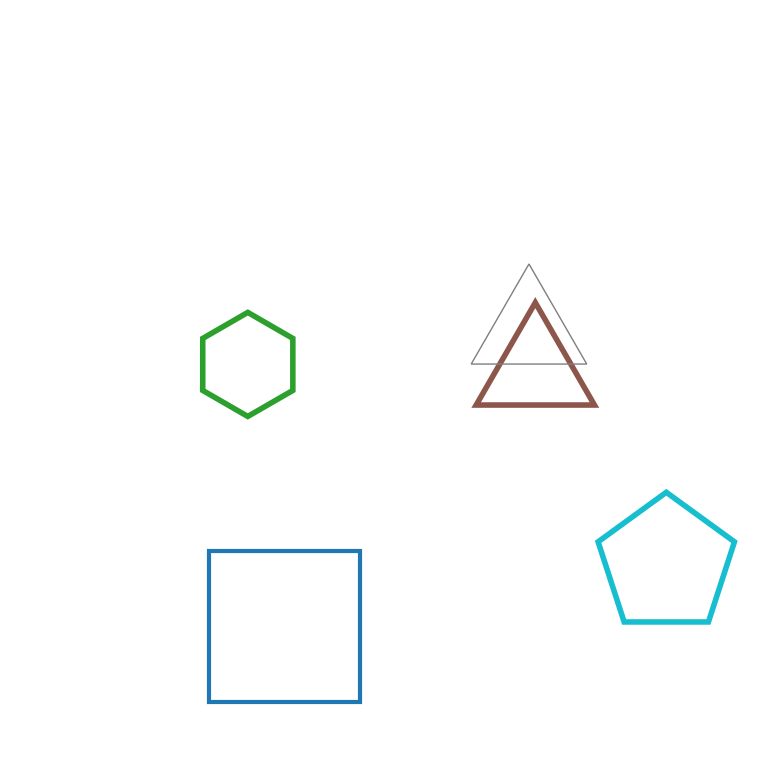[{"shape": "square", "thickness": 1.5, "radius": 0.49, "center": [0.369, 0.187]}, {"shape": "hexagon", "thickness": 2, "radius": 0.34, "center": [0.322, 0.527]}, {"shape": "triangle", "thickness": 2, "radius": 0.44, "center": [0.695, 0.518]}, {"shape": "triangle", "thickness": 0.5, "radius": 0.43, "center": [0.687, 0.571]}, {"shape": "pentagon", "thickness": 2, "radius": 0.47, "center": [0.865, 0.268]}]